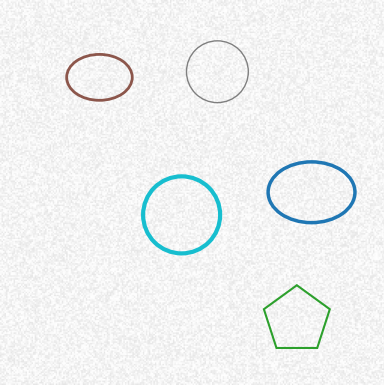[{"shape": "oval", "thickness": 2.5, "radius": 0.56, "center": [0.809, 0.501]}, {"shape": "pentagon", "thickness": 1.5, "radius": 0.45, "center": [0.771, 0.169]}, {"shape": "oval", "thickness": 2, "radius": 0.43, "center": [0.258, 0.799]}, {"shape": "circle", "thickness": 1, "radius": 0.4, "center": [0.565, 0.814]}, {"shape": "circle", "thickness": 3, "radius": 0.5, "center": [0.472, 0.442]}]